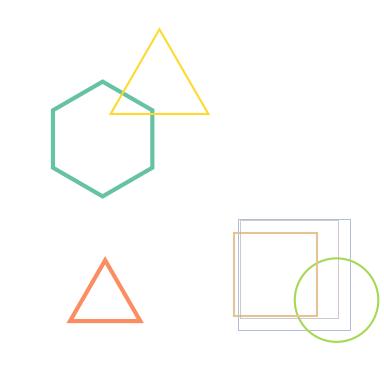[{"shape": "hexagon", "thickness": 3, "radius": 0.75, "center": [0.267, 0.639]}, {"shape": "triangle", "thickness": 3, "radius": 0.53, "center": [0.273, 0.219]}, {"shape": "square", "thickness": 0.5, "radius": 0.72, "center": [0.764, 0.288]}, {"shape": "circle", "thickness": 1.5, "radius": 0.54, "center": [0.874, 0.22]}, {"shape": "triangle", "thickness": 1.5, "radius": 0.73, "center": [0.414, 0.777]}, {"shape": "square", "thickness": 1.5, "radius": 0.54, "center": [0.717, 0.288]}, {"shape": "square", "thickness": 0.5, "radius": 0.64, "center": [0.75, 0.301]}]